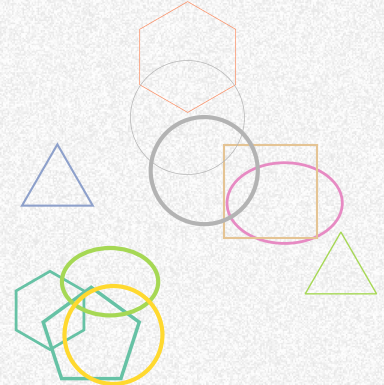[{"shape": "pentagon", "thickness": 2.5, "radius": 0.66, "center": [0.237, 0.123]}, {"shape": "hexagon", "thickness": 2, "radius": 0.51, "center": [0.13, 0.194]}, {"shape": "hexagon", "thickness": 0.5, "radius": 0.72, "center": [0.487, 0.852]}, {"shape": "triangle", "thickness": 1.5, "radius": 0.53, "center": [0.149, 0.519]}, {"shape": "oval", "thickness": 2, "radius": 0.75, "center": [0.739, 0.473]}, {"shape": "triangle", "thickness": 1, "radius": 0.54, "center": [0.885, 0.29]}, {"shape": "oval", "thickness": 3, "radius": 0.63, "center": [0.286, 0.268]}, {"shape": "circle", "thickness": 3, "radius": 0.64, "center": [0.295, 0.13]}, {"shape": "square", "thickness": 1.5, "radius": 0.6, "center": [0.703, 0.504]}, {"shape": "circle", "thickness": 3, "radius": 0.7, "center": [0.53, 0.557]}, {"shape": "circle", "thickness": 0.5, "radius": 0.74, "center": [0.487, 0.695]}]